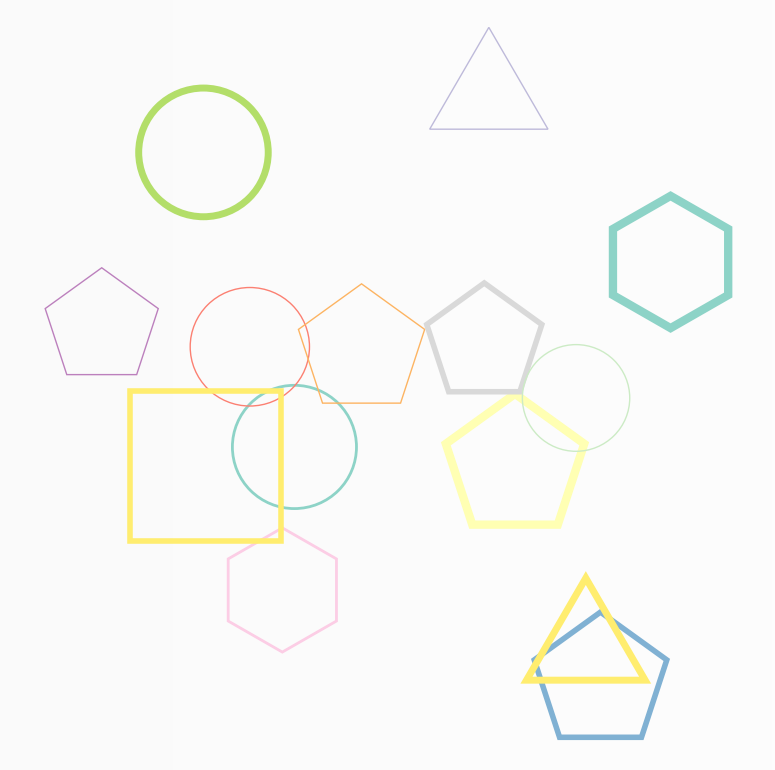[{"shape": "hexagon", "thickness": 3, "radius": 0.43, "center": [0.865, 0.66]}, {"shape": "circle", "thickness": 1, "radius": 0.4, "center": [0.38, 0.42]}, {"shape": "pentagon", "thickness": 3, "radius": 0.47, "center": [0.665, 0.395]}, {"shape": "triangle", "thickness": 0.5, "radius": 0.44, "center": [0.631, 0.876]}, {"shape": "circle", "thickness": 0.5, "radius": 0.38, "center": [0.322, 0.55]}, {"shape": "pentagon", "thickness": 2, "radius": 0.45, "center": [0.775, 0.115]}, {"shape": "pentagon", "thickness": 0.5, "radius": 0.43, "center": [0.467, 0.546]}, {"shape": "circle", "thickness": 2.5, "radius": 0.42, "center": [0.263, 0.802]}, {"shape": "hexagon", "thickness": 1, "radius": 0.4, "center": [0.364, 0.234]}, {"shape": "pentagon", "thickness": 2, "radius": 0.39, "center": [0.625, 0.554]}, {"shape": "pentagon", "thickness": 0.5, "radius": 0.38, "center": [0.131, 0.576]}, {"shape": "circle", "thickness": 0.5, "radius": 0.35, "center": [0.743, 0.483]}, {"shape": "triangle", "thickness": 2.5, "radius": 0.44, "center": [0.756, 0.161]}, {"shape": "square", "thickness": 2, "radius": 0.49, "center": [0.265, 0.395]}]